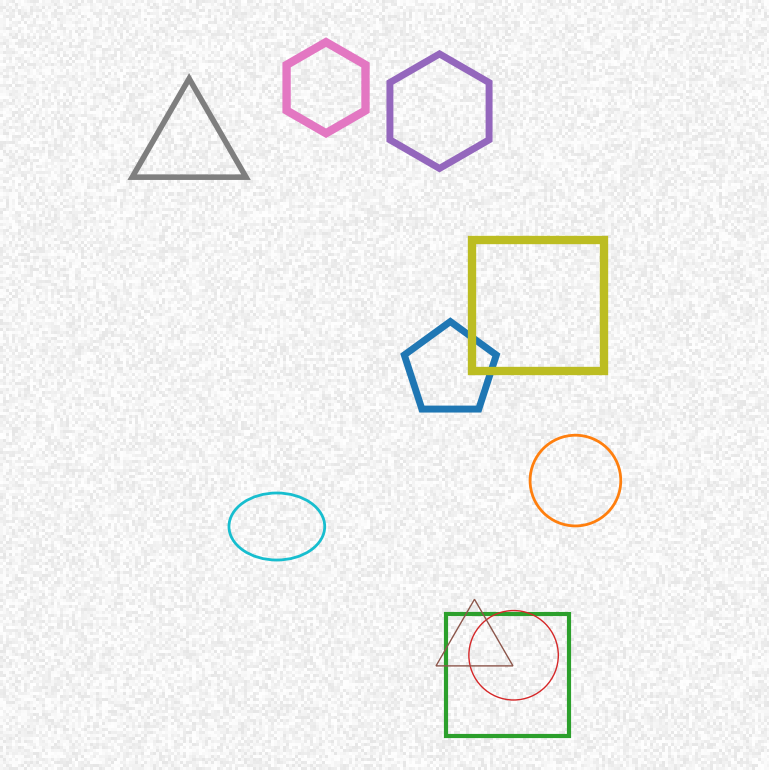[{"shape": "pentagon", "thickness": 2.5, "radius": 0.31, "center": [0.585, 0.52]}, {"shape": "circle", "thickness": 1, "radius": 0.29, "center": [0.747, 0.376]}, {"shape": "square", "thickness": 1.5, "radius": 0.4, "center": [0.659, 0.123]}, {"shape": "circle", "thickness": 0.5, "radius": 0.29, "center": [0.667, 0.149]}, {"shape": "hexagon", "thickness": 2.5, "radius": 0.37, "center": [0.571, 0.856]}, {"shape": "triangle", "thickness": 0.5, "radius": 0.29, "center": [0.616, 0.164]}, {"shape": "hexagon", "thickness": 3, "radius": 0.3, "center": [0.423, 0.886]}, {"shape": "triangle", "thickness": 2, "radius": 0.43, "center": [0.246, 0.813]}, {"shape": "square", "thickness": 3, "radius": 0.43, "center": [0.699, 0.603]}, {"shape": "oval", "thickness": 1, "radius": 0.31, "center": [0.36, 0.316]}]